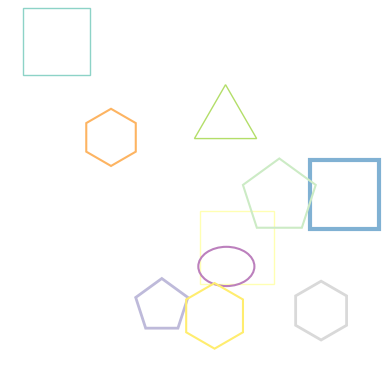[{"shape": "square", "thickness": 1, "radius": 0.43, "center": [0.146, 0.893]}, {"shape": "square", "thickness": 1, "radius": 0.48, "center": [0.616, 0.357]}, {"shape": "pentagon", "thickness": 2, "radius": 0.36, "center": [0.42, 0.205]}, {"shape": "square", "thickness": 3, "radius": 0.45, "center": [0.894, 0.495]}, {"shape": "hexagon", "thickness": 1.5, "radius": 0.37, "center": [0.288, 0.643]}, {"shape": "triangle", "thickness": 1, "radius": 0.47, "center": [0.586, 0.687]}, {"shape": "hexagon", "thickness": 2, "radius": 0.38, "center": [0.834, 0.193]}, {"shape": "oval", "thickness": 1.5, "radius": 0.36, "center": [0.588, 0.308]}, {"shape": "pentagon", "thickness": 1.5, "radius": 0.5, "center": [0.726, 0.489]}, {"shape": "hexagon", "thickness": 1.5, "radius": 0.43, "center": [0.557, 0.18]}]